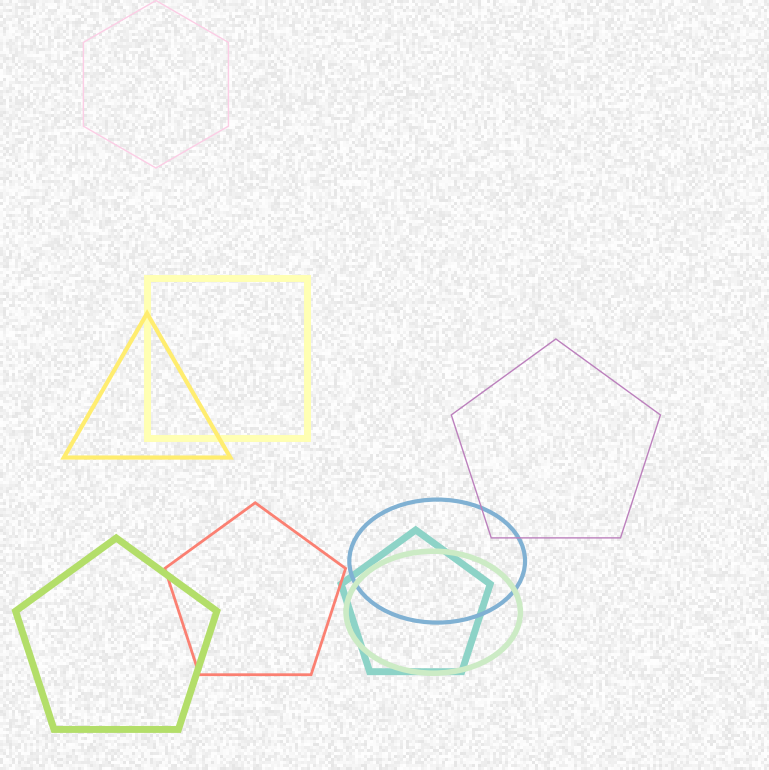[{"shape": "pentagon", "thickness": 2.5, "radius": 0.51, "center": [0.54, 0.21]}, {"shape": "square", "thickness": 2.5, "radius": 0.52, "center": [0.295, 0.535]}, {"shape": "pentagon", "thickness": 1, "radius": 0.62, "center": [0.331, 0.224]}, {"shape": "oval", "thickness": 1.5, "radius": 0.57, "center": [0.568, 0.271]}, {"shape": "pentagon", "thickness": 2.5, "radius": 0.69, "center": [0.151, 0.164]}, {"shape": "hexagon", "thickness": 0.5, "radius": 0.54, "center": [0.202, 0.891]}, {"shape": "pentagon", "thickness": 0.5, "radius": 0.71, "center": [0.722, 0.417]}, {"shape": "oval", "thickness": 2, "radius": 0.57, "center": [0.563, 0.205]}, {"shape": "triangle", "thickness": 1.5, "radius": 0.62, "center": [0.191, 0.468]}]